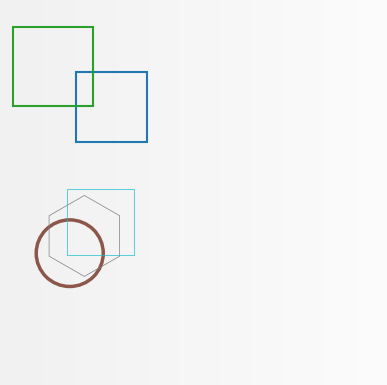[{"shape": "square", "thickness": 1.5, "radius": 0.45, "center": [0.288, 0.722]}, {"shape": "square", "thickness": 1.5, "radius": 0.51, "center": [0.136, 0.827]}, {"shape": "circle", "thickness": 2.5, "radius": 0.43, "center": [0.18, 0.342]}, {"shape": "hexagon", "thickness": 0.5, "radius": 0.53, "center": [0.218, 0.387]}, {"shape": "square", "thickness": 0.5, "radius": 0.43, "center": [0.26, 0.423]}]